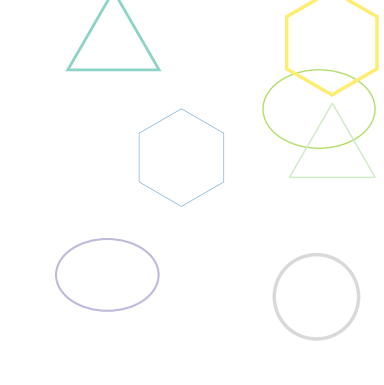[{"shape": "triangle", "thickness": 2, "radius": 0.68, "center": [0.295, 0.887]}, {"shape": "oval", "thickness": 1.5, "radius": 0.67, "center": [0.279, 0.286]}, {"shape": "hexagon", "thickness": 0.5, "radius": 0.63, "center": [0.471, 0.591]}, {"shape": "oval", "thickness": 1, "radius": 0.73, "center": [0.829, 0.717]}, {"shape": "circle", "thickness": 2.5, "radius": 0.55, "center": [0.822, 0.229]}, {"shape": "triangle", "thickness": 1, "radius": 0.64, "center": [0.863, 0.604]}, {"shape": "hexagon", "thickness": 2.5, "radius": 0.68, "center": [0.862, 0.889]}]